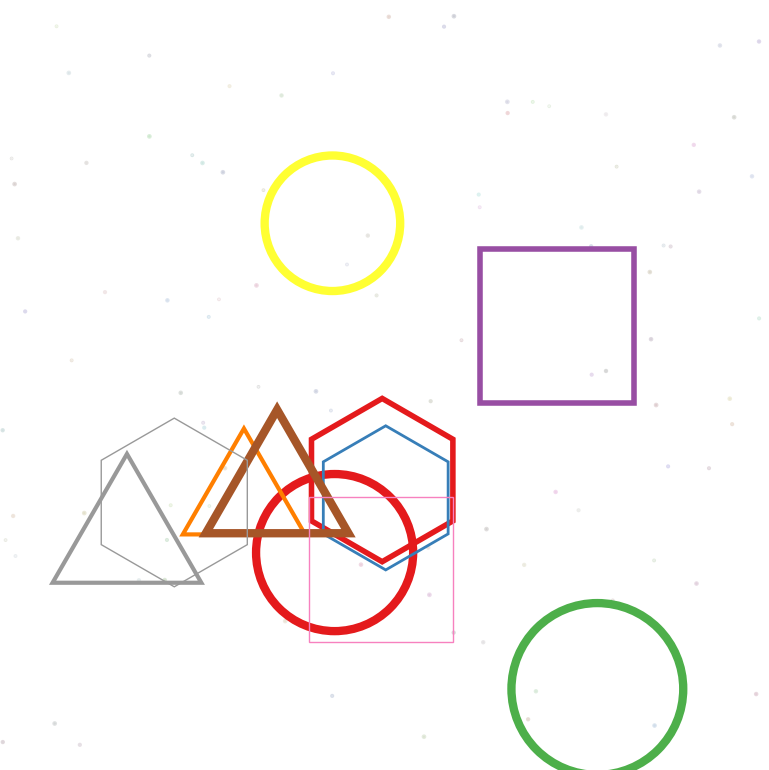[{"shape": "hexagon", "thickness": 2, "radius": 0.53, "center": [0.496, 0.377]}, {"shape": "circle", "thickness": 3, "radius": 0.51, "center": [0.435, 0.282]}, {"shape": "hexagon", "thickness": 1, "radius": 0.47, "center": [0.501, 0.353]}, {"shape": "circle", "thickness": 3, "radius": 0.56, "center": [0.776, 0.105]}, {"shape": "square", "thickness": 2, "radius": 0.5, "center": [0.723, 0.577]}, {"shape": "triangle", "thickness": 1.5, "radius": 0.46, "center": [0.317, 0.352]}, {"shape": "circle", "thickness": 3, "radius": 0.44, "center": [0.432, 0.71]}, {"shape": "triangle", "thickness": 3, "radius": 0.53, "center": [0.36, 0.361]}, {"shape": "square", "thickness": 0.5, "radius": 0.47, "center": [0.495, 0.261]}, {"shape": "triangle", "thickness": 1.5, "radius": 0.56, "center": [0.165, 0.299]}, {"shape": "hexagon", "thickness": 0.5, "radius": 0.55, "center": [0.226, 0.347]}]